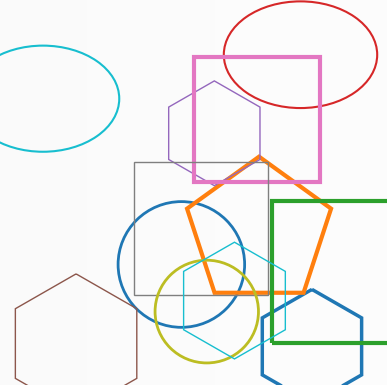[{"shape": "circle", "thickness": 2, "radius": 0.82, "center": [0.468, 0.313]}, {"shape": "hexagon", "thickness": 2.5, "radius": 0.74, "center": [0.805, 0.1]}, {"shape": "pentagon", "thickness": 3, "radius": 0.98, "center": [0.669, 0.398]}, {"shape": "square", "thickness": 3, "radius": 0.92, "center": [0.885, 0.293]}, {"shape": "oval", "thickness": 1.5, "radius": 0.99, "center": [0.775, 0.858]}, {"shape": "hexagon", "thickness": 1, "radius": 0.68, "center": [0.553, 0.654]}, {"shape": "hexagon", "thickness": 1, "radius": 0.9, "center": [0.196, 0.108]}, {"shape": "square", "thickness": 3, "radius": 0.81, "center": [0.663, 0.69]}, {"shape": "square", "thickness": 1, "radius": 0.87, "center": [0.518, 0.407]}, {"shape": "circle", "thickness": 2, "radius": 0.67, "center": [0.534, 0.191]}, {"shape": "hexagon", "thickness": 1, "radius": 0.76, "center": [0.605, 0.219]}, {"shape": "oval", "thickness": 1.5, "radius": 0.98, "center": [0.111, 0.744]}]